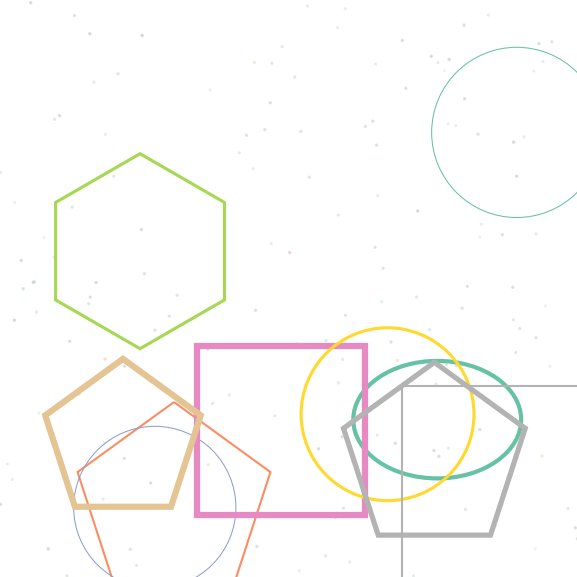[{"shape": "oval", "thickness": 2, "radius": 0.73, "center": [0.757, 0.272]}, {"shape": "circle", "thickness": 0.5, "radius": 0.74, "center": [0.895, 0.77]}, {"shape": "pentagon", "thickness": 1, "radius": 0.88, "center": [0.301, 0.127]}, {"shape": "circle", "thickness": 0.5, "radius": 0.7, "center": [0.268, 0.121]}, {"shape": "square", "thickness": 3, "radius": 0.73, "center": [0.487, 0.253]}, {"shape": "hexagon", "thickness": 1.5, "radius": 0.84, "center": [0.242, 0.564]}, {"shape": "circle", "thickness": 1.5, "radius": 0.75, "center": [0.671, 0.282]}, {"shape": "pentagon", "thickness": 3, "radius": 0.71, "center": [0.213, 0.236]}, {"shape": "square", "thickness": 1, "radius": 0.86, "center": [0.87, 0.158]}, {"shape": "pentagon", "thickness": 2.5, "radius": 0.83, "center": [0.752, 0.206]}]